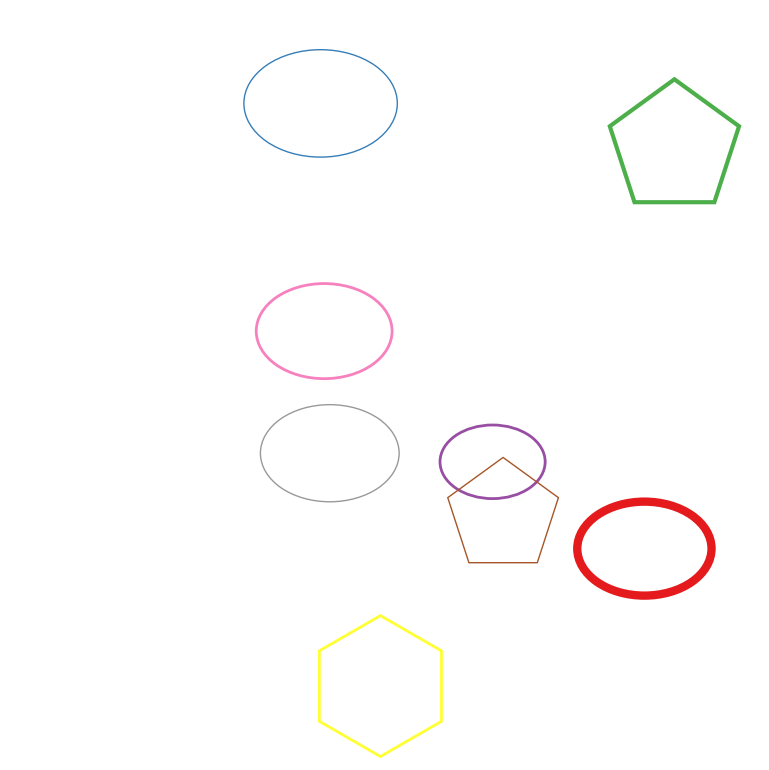[{"shape": "oval", "thickness": 3, "radius": 0.44, "center": [0.837, 0.288]}, {"shape": "oval", "thickness": 0.5, "radius": 0.5, "center": [0.416, 0.866]}, {"shape": "pentagon", "thickness": 1.5, "radius": 0.44, "center": [0.876, 0.809]}, {"shape": "oval", "thickness": 1, "radius": 0.34, "center": [0.64, 0.4]}, {"shape": "hexagon", "thickness": 1, "radius": 0.46, "center": [0.494, 0.109]}, {"shape": "pentagon", "thickness": 0.5, "radius": 0.38, "center": [0.653, 0.33]}, {"shape": "oval", "thickness": 1, "radius": 0.44, "center": [0.421, 0.57]}, {"shape": "oval", "thickness": 0.5, "radius": 0.45, "center": [0.428, 0.411]}]